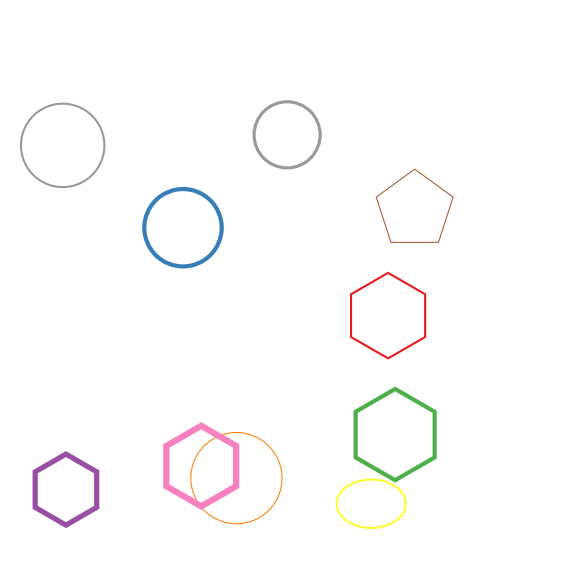[{"shape": "hexagon", "thickness": 1, "radius": 0.37, "center": [0.672, 0.453]}, {"shape": "circle", "thickness": 2, "radius": 0.34, "center": [0.317, 0.605]}, {"shape": "hexagon", "thickness": 2, "radius": 0.4, "center": [0.684, 0.247]}, {"shape": "hexagon", "thickness": 2.5, "radius": 0.31, "center": [0.114, 0.151]}, {"shape": "circle", "thickness": 0.5, "radius": 0.39, "center": [0.409, 0.171]}, {"shape": "oval", "thickness": 1, "radius": 0.3, "center": [0.643, 0.127]}, {"shape": "pentagon", "thickness": 0.5, "radius": 0.35, "center": [0.718, 0.636]}, {"shape": "hexagon", "thickness": 3, "radius": 0.35, "center": [0.348, 0.192]}, {"shape": "circle", "thickness": 1, "radius": 0.36, "center": [0.109, 0.747]}, {"shape": "circle", "thickness": 1.5, "radius": 0.29, "center": [0.497, 0.766]}]